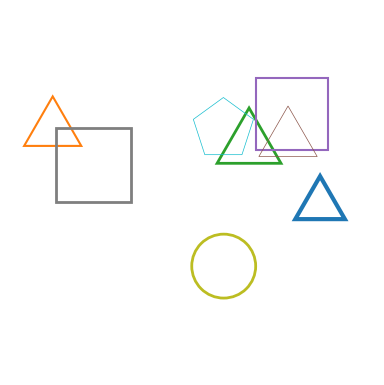[{"shape": "triangle", "thickness": 3, "radius": 0.37, "center": [0.831, 0.468]}, {"shape": "triangle", "thickness": 1.5, "radius": 0.43, "center": [0.137, 0.664]}, {"shape": "triangle", "thickness": 2, "radius": 0.48, "center": [0.647, 0.624]}, {"shape": "square", "thickness": 1.5, "radius": 0.46, "center": [0.758, 0.703]}, {"shape": "triangle", "thickness": 0.5, "radius": 0.44, "center": [0.748, 0.637]}, {"shape": "square", "thickness": 2, "radius": 0.49, "center": [0.242, 0.571]}, {"shape": "circle", "thickness": 2, "radius": 0.42, "center": [0.581, 0.309]}, {"shape": "pentagon", "thickness": 0.5, "radius": 0.41, "center": [0.58, 0.665]}]